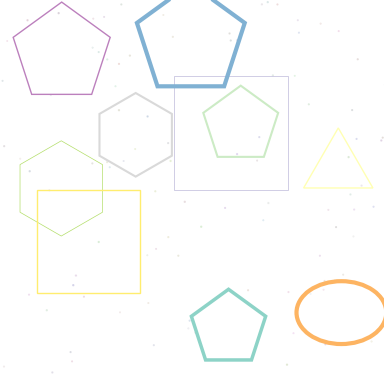[{"shape": "pentagon", "thickness": 2.5, "radius": 0.51, "center": [0.594, 0.147]}, {"shape": "triangle", "thickness": 1, "radius": 0.52, "center": [0.879, 0.564]}, {"shape": "square", "thickness": 0.5, "radius": 0.74, "center": [0.6, 0.654]}, {"shape": "pentagon", "thickness": 3, "radius": 0.74, "center": [0.496, 0.895]}, {"shape": "oval", "thickness": 3, "radius": 0.58, "center": [0.887, 0.188]}, {"shape": "hexagon", "thickness": 0.5, "radius": 0.62, "center": [0.159, 0.511]}, {"shape": "hexagon", "thickness": 1.5, "radius": 0.54, "center": [0.352, 0.65]}, {"shape": "pentagon", "thickness": 1, "radius": 0.66, "center": [0.16, 0.862]}, {"shape": "pentagon", "thickness": 1.5, "radius": 0.51, "center": [0.625, 0.675]}, {"shape": "square", "thickness": 1, "radius": 0.67, "center": [0.229, 0.372]}]